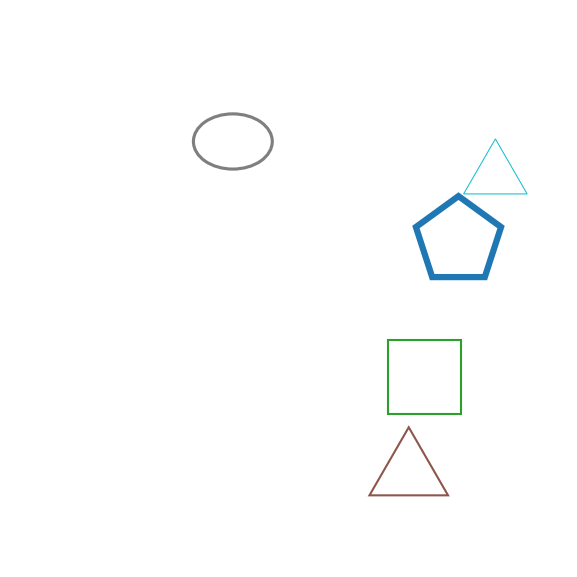[{"shape": "pentagon", "thickness": 3, "radius": 0.39, "center": [0.794, 0.582]}, {"shape": "square", "thickness": 1, "radius": 0.32, "center": [0.735, 0.346]}, {"shape": "triangle", "thickness": 1, "radius": 0.39, "center": [0.708, 0.181]}, {"shape": "oval", "thickness": 1.5, "radius": 0.34, "center": [0.403, 0.754]}, {"shape": "triangle", "thickness": 0.5, "radius": 0.32, "center": [0.858, 0.695]}]